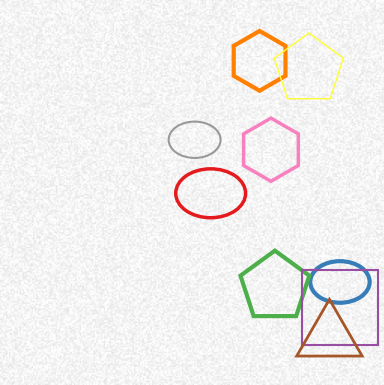[{"shape": "oval", "thickness": 2.5, "radius": 0.45, "center": [0.547, 0.498]}, {"shape": "oval", "thickness": 3, "radius": 0.39, "center": [0.883, 0.268]}, {"shape": "pentagon", "thickness": 3, "radius": 0.47, "center": [0.714, 0.255]}, {"shape": "square", "thickness": 1.5, "radius": 0.49, "center": [0.883, 0.202]}, {"shape": "hexagon", "thickness": 3, "radius": 0.39, "center": [0.674, 0.842]}, {"shape": "pentagon", "thickness": 1, "radius": 0.47, "center": [0.802, 0.82]}, {"shape": "triangle", "thickness": 2, "radius": 0.49, "center": [0.856, 0.124]}, {"shape": "hexagon", "thickness": 2.5, "radius": 0.41, "center": [0.704, 0.611]}, {"shape": "oval", "thickness": 1.5, "radius": 0.34, "center": [0.506, 0.637]}]